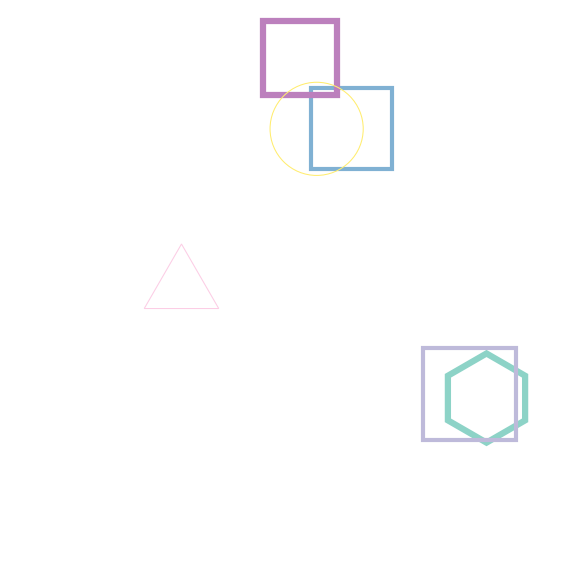[{"shape": "hexagon", "thickness": 3, "radius": 0.39, "center": [0.842, 0.31]}, {"shape": "square", "thickness": 2, "radius": 0.4, "center": [0.813, 0.317]}, {"shape": "square", "thickness": 2, "radius": 0.35, "center": [0.609, 0.777]}, {"shape": "triangle", "thickness": 0.5, "radius": 0.37, "center": [0.314, 0.502]}, {"shape": "square", "thickness": 3, "radius": 0.32, "center": [0.519, 0.899]}, {"shape": "circle", "thickness": 0.5, "radius": 0.4, "center": [0.548, 0.776]}]